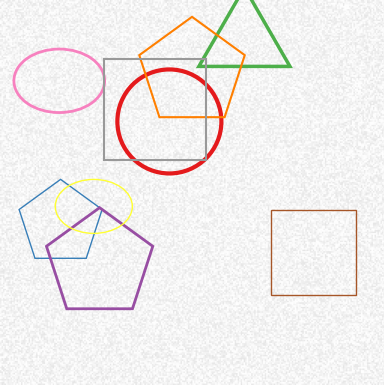[{"shape": "circle", "thickness": 3, "radius": 0.68, "center": [0.44, 0.685]}, {"shape": "pentagon", "thickness": 1, "radius": 0.57, "center": [0.157, 0.421]}, {"shape": "triangle", "thickness": 2.5, "radius": 0.68, "center": [0.635, 0.896]}, {"shape": "pentagon", "thickness": 2, "radius": 0.73, "center": [0.259, 0.315]}, {"shape": "pentagon", "thickness": 1.5, "radius": 0.72, "center": [0.499, 0.812]}, {"shape": "oval", "thickness": 1, "radius": 0.5, "center": [0.244, 0.464]}, {"shape": "square", "thickness": 1, "radius": 0.55, "center": [0.814, 0.344]}, {"shape": "oval", "thickness": 2, "radius": 0.59, "center": [0.154, 0.79]}, {"shape": "square", "thickness": 1.5, "radius": 0.66, "center": [0.403, 0.715]}]